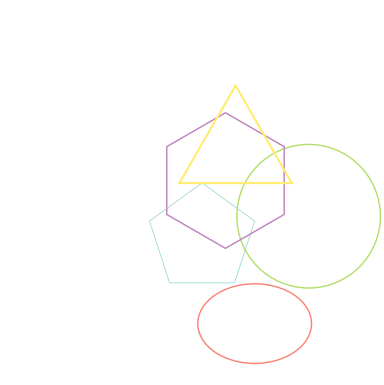[{"shape": "pentagon", "thickness": 0.5, "radius": 0.72, "center": [0.525, 0.381]}, {"shape": "oval", "thickness": 1, "radius": 0.74, "center": [0.661, 0.159]}, {"shape": "circle", "thickness": 1, "radius": 0.93, "center": [0.802, 0.438]}, {"shape": "hexagon", "thickness": 1, "radius": 0.88, "center": [0.586, 0.531]}, {"shape": "triangle", "thickness": 1.5, "radius": 0.84, "center": [0.612, 0.609]}]